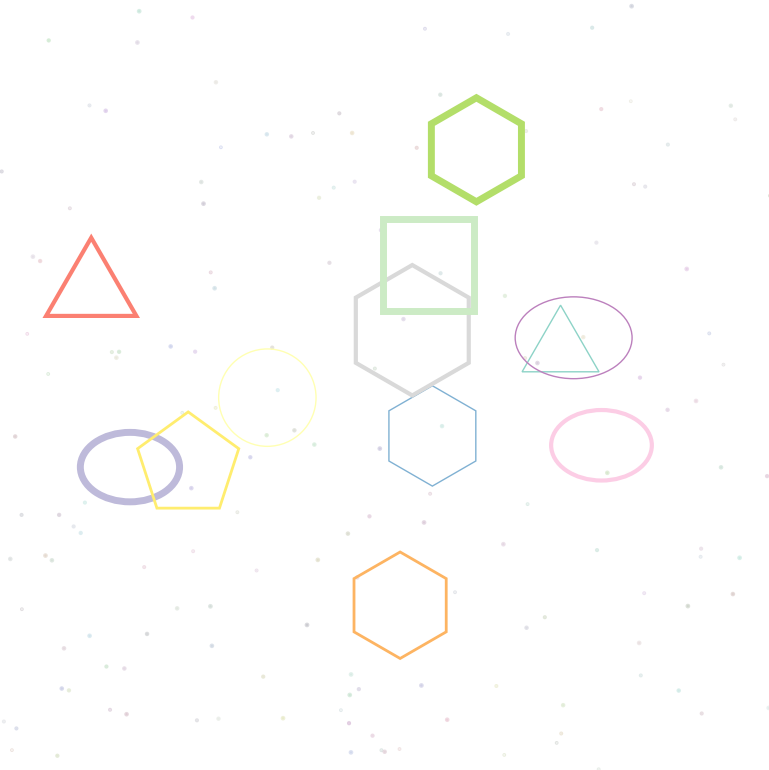[{"shape": "triangle", "thickness": 0.5, "radius": 0.29, "center": [0.728, 0.546]}, {"shape": "circle", "thickness": 0.5, "radius": 0.32, "center": [0.347, 0.484]}, {"shape": "oval", "thickness": 2.5, "radius": 0.32, "center": [0.169, 0.393]}, {"shape": "triangle", "thickness": 1.5, "radius": 0.34, "center": [0.118, 0.624]}, {"shape": "hexagon", "thickness": 0.5, "radius": 0.33, "center": [0.562, 0.434]}, {"shape": "hexagon", "thickness": 1, "radius": 0.35, "center": [0.52, 0.214]}, {"shape": "hexagon", "thickness": 2.5, "radius": 0.34, "center": [0.619, 0.805]}, {"shape": "oval", "thickness": 1.5, "radius": 0.33, "center": [0.781, 0.422]}, {"shape": "hexagon", "thickness": 1.5, "radius": 0.42, "center": [0.535, 0.571]}, {"shape": "oval", "thickness": 0.5, "radius": 0.38, "center": [0.745, 0.561]}, {"shape": "square", "thickness": 2.5, "radius": 0.3, "center": [0.556, 0.656]}, {"shape": "pentagon", "thickness": 1, "radius": 0.35, "center": [0.244, 0.396]}]